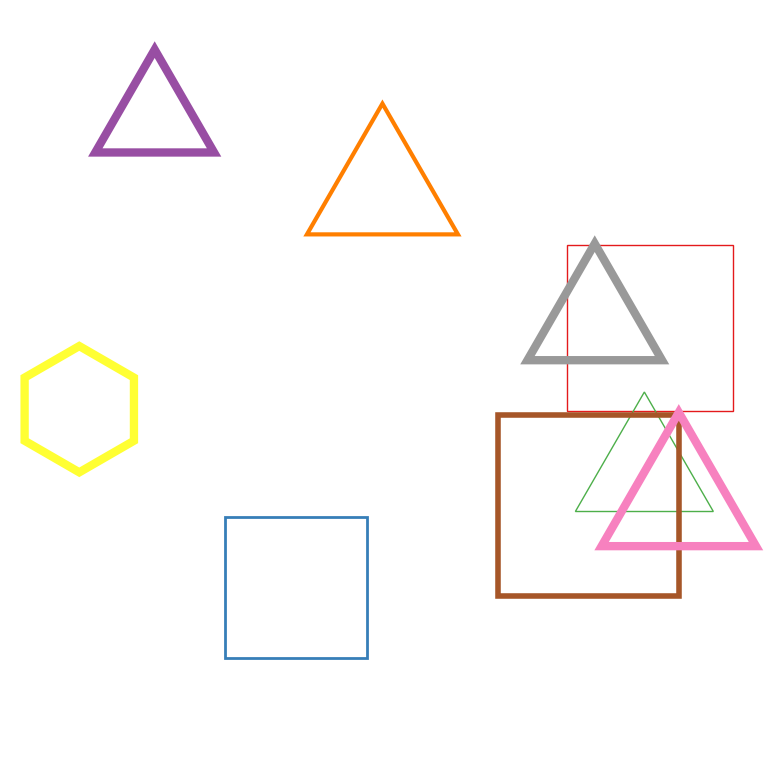[{"shape": "square", "thickness": 0.5, "radius": 0.54, "center": [0.844, 0.574]}, {"shape": "square", "thickness": 1, "radius": 0.46, "center": [0.384, 0.237]}, {"shape": "triangle", "thickness": 0.5, "radius": 0.52, "center": [0.837, 0.387]}, {"shape": "triangle", "thickness": 3, "radius": 0.45, "center": [0.201, 0.847]}, {"shape": "triangle", "thickness": 1.5, "radius": 0.57, "center": [0.497, 0.752]}, {"shape": "hexagon", "thickness": 3, "radius": 0.41, "center": [0.103, 0.469]}, {"shape": "square", "thickness": 2, "radius": 0.59, "center": [0.765, 0.343]}, {"shape": "triangle", "thickness": 3, "radius": 0.58, "center": [0.882, 0.349]}, {"shape": "triangle", "thickness": 3, "radius": 0.5, "center": [0.772, 0.583]}]